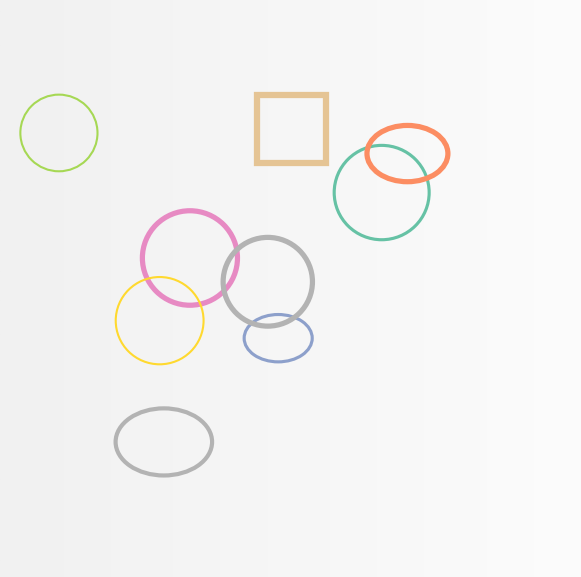[{"shape": "circle", "thickness": 1.5, "radius": 0.41, "center": [0.657, 0.666]}, {"shape": "oval", "thickness": 2.5, "radius": 0.35, "center": [0.701, 0.733]}, {"shape": "oval", "thickness": 1.5, "radius": 0.29, "center": [0.479, 0.414]}, {"shape": "circle", "thickness": 2.5, "radius": 0.41, "center": [0.327, 0.552]}, {"shape": "circle", "thickness": 1, "radius": 0.33, "center": [0.101, 0.769]}, {"shape": "circle", "thickness": 1, "radius": 0.38, "center": [0.275, 0.444]}, {"shape": "square", "thickness": 3, "radius": 0.3, "center": [0.502, 0.776]}, {"shape": "oval", "thickness": 2, "radius": 0.42, "center": [0.282, 0.234]}, {"shape": "circle", "thickness": 2.5, "radius": 0.38, "center": [0.461, 0.511]}]